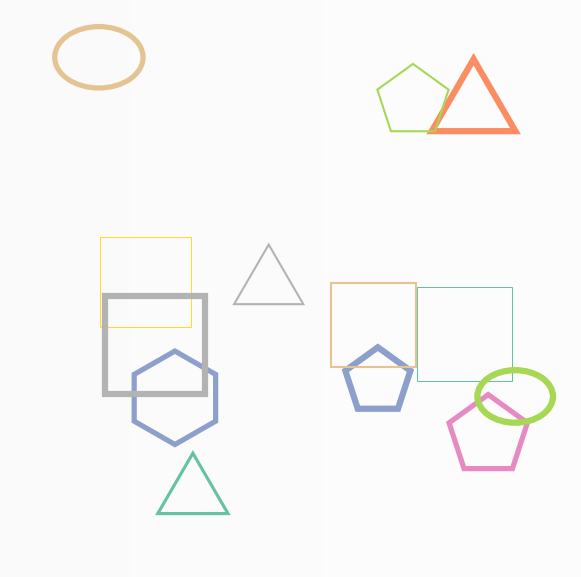[{"shape": "triangle", "thickness": 1.5, "radius": 0.35, "center": [0.332, 0.145]}, {"shape": "square", "thickness": 0.5, "radius": 0.41, "center": [0.8, 0.421]}, {"shape": "triangle", "thickness": 3, "radius": 0.42, "center": [0.815, 0.814]}, {"shape": "hexagon", "thickness": 2.5, "radius": 0.4, "center": [0.301, 0.31]}, {"shape": "pentagon", "thickness": 3, "radius": 0.29, "center": [0.65, 0.339]}, {"shape": "pentagon", "thickness": 2.5, "radius": 0.35, "center": [0.84, 0.245]}, {"shape": "oval", "thickness": 3, "radius": 0.32, "center": [0.886, 0.313]}, {"shape": "pentagon", "thickness": 1, "radius": 0.32, "center": [0.71, 0.824]}, {"shape": "square", "thickness": 0.5, "radius": 0.39, "center": [0.251, 0.511]}, {"shape": "oval", "thickness": 2.5, "radius": 0.38, "center": [0.17, 0.9]}, {"shape": "square", "thickness": 1, "radius": 0.37, "center": [0.642, 0.437]}, {"shape": "triangle", "thickness": 1, "radius": 0.34, "center": [0.462, 0.507]}, {"shape": "square", "thickness": 3, "radius": 0.43, "center": [0.267, 0.402]}]